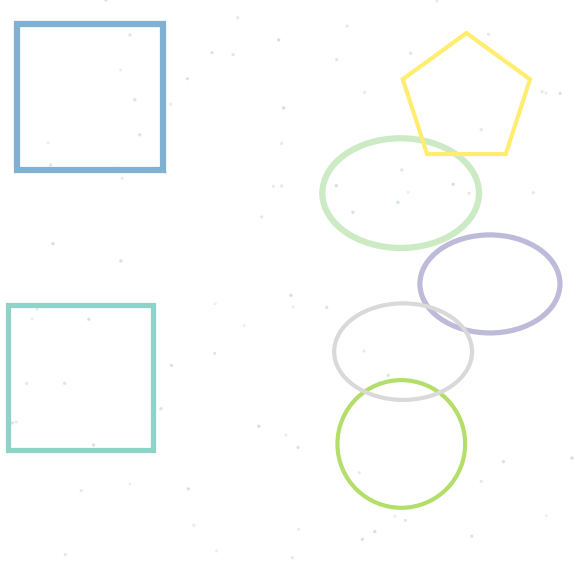[{"shape": "square", "thickness": 2.5, "radius": 0.63, "center": [0.139, 0.345]}, {"shape": "oval", "thickness": 2.5, "radius": 0.61, "center": [0.848, 0.507]}, {"shape": "square", "thickness": 3, "radius": 0.63, "center": [0.156, 0.832]}, {"shape": "circle", "thickness": 2, "radius": 0.55, "center": [0.695, 0.23]}, {"shape": "oval", "thickness": 2, "radius": 0.6, "center": [0.698, 0.39]}, {"shape": "oval", "thickness": 3, "radius": 0.68, "center": [0.694, 0.665]}, {"shape": "pentagon", "thickness": 2, "radius": 0.58, "center": [0.808, 0.826]}]